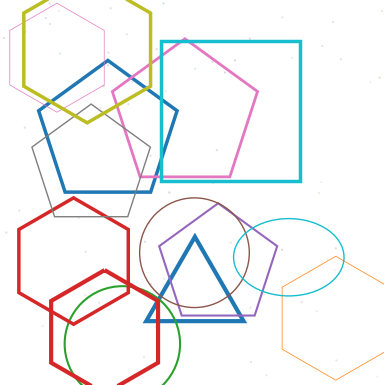[{"shape": "triangle", "thickness": 3, "radius": 0.73, "center": [0.506, 0.239]}, {"shape": "pentagon", "thickness": 2.5, "radius": 0.95, "center": [0.28, 0.654]}, {"shape": "hexagon", "thickness": 0.5, "radius": 0.8, "center": [0.872, 0.173]}, {"shape": "circle", "thickness": 1.5, "radius": 0.75, "center": [0.318, 0.107]}, {"shape": "hexagon", "thickness": 2.5, "radius": 0.82, "center": [0.191, 0.322]}, {"shape": "hexagon", "thickness": 3, "radius": 0.8, "center": [0.272, 0.138]}, {"shape": "pentagon", "thickness": 1.5, "radius": 0.81, "center": [0.567, 0.311]}, {"shape": "circle", "thickness": 1, "radius": 0.71, "center": [0.505, 0.344]}, {"shape": "hexagon", "thickness": 0.5, "radius": 0.71, "center": [0.148, 0.85]}, {"shape": "pentagon", "thickness": 2, "radius": 0.99, "center": [0.48, 0.701]}, {"shape": "pentagon", "thickness": 1, "radius": 0.81, "center": [0.237, 0.568]}, {"shape": "hexagon", "thickness": 2.5, "radius": 0.95, "center": [0.226, 0.871]}, {"shape": "square", "thickness": 2.5, "radius": 0.9, "center": [0.599, 0.712]}, {"shape": "oval", "thickness": 1, "radius": 0.72, "center": [0.75, 0.332]}]